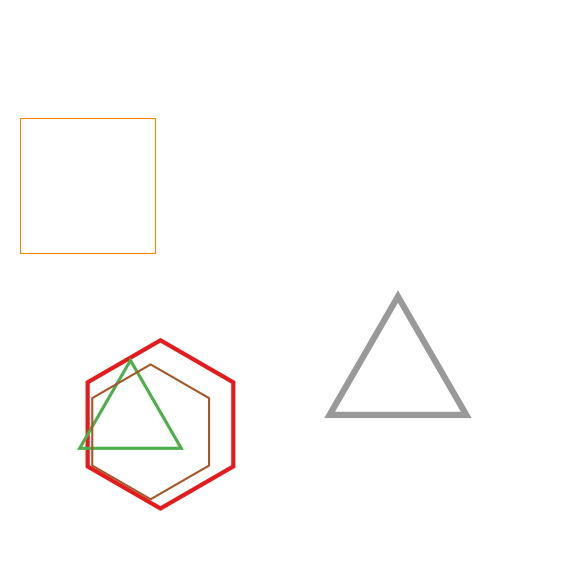[{"shape": "hexagon", "thickness": 2, "radius": 0.73, "center": [0.278, 0.264]}, {"shape": "triangle", "thickness": 1.5, "radius": 0.51, "center": [0.226, 0.274]}, {"shape": "square", "thickness": 0.5, "radius": 0.58, "center": [0.152, 0.678]}, {"shape": "hexagon", "thickness": 1, "radius": 0.58, "center": [0.261, 0.251]}, {"shape": "triangle", "thickness": 3, "radius": 0.68, "center": [0.689, 0.349]}]